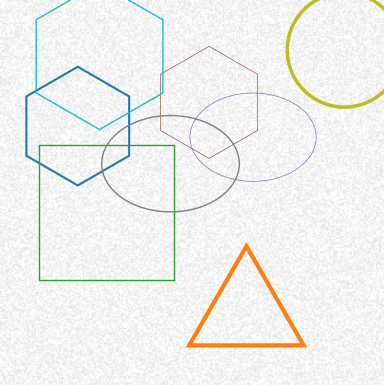[{"shape": "hexagon", "thickness": 1.5, "radius": 0.77, "center": [0.202, 0.673]}, {"shape": "triangle", "thickness": 3, "radius": 0.86, "center": [0.64, 0.189]}, {"shape": "square", "thickness": 1, "radius": 0.88, "center": [0.276, 0.449]}, {"shape": "oval", "thickness": 0.5, "radius": 0.82, "center": [0.657, 0.644]}, {"shape": "hexagon", "thickness": 0.5, "radius": 0.73, "center": [0.543, 0.734]}, {"shape": "oval", "thickness": 1, "radius": 0.89, "center": [0.443, 0.575]}, {"shape": "circle", "thickness": 2.5, "radius": 0.74, "center": [0.895, 0.87]}, {"shape": "hexagon", "thickness": 1, "radius": 0.95, "center": [0.258, 0.854]}]